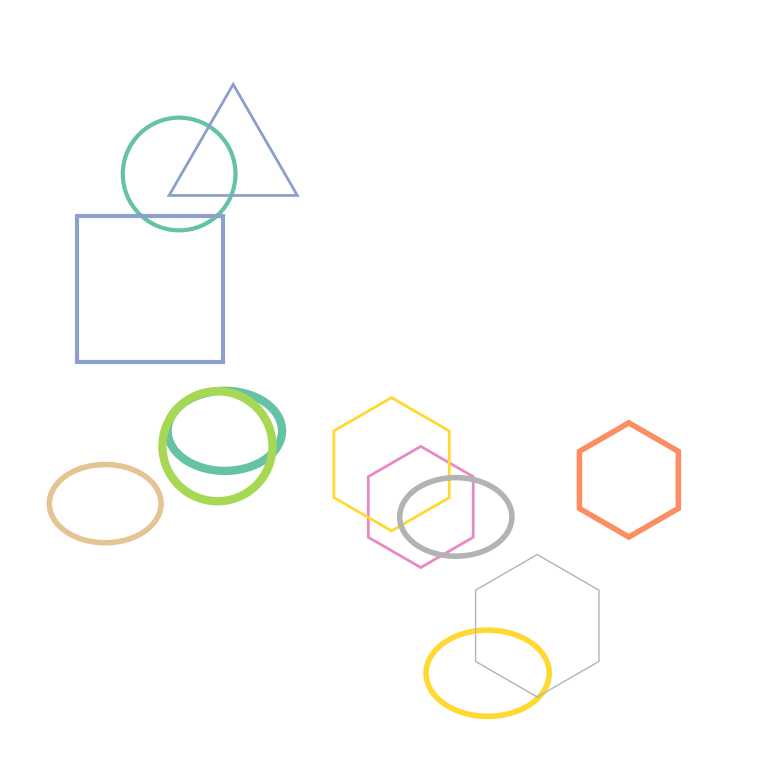[{"shape": "circle", "thickness": 1.5, "radius": 0.37, "center": [0.233, 0.774]}, {"shape": "oval", "thickness": 3, "radius": 0.37, "center": [0.292, 0.44]}, {"shape": "hexagon", "thickness": 2, "radius": 0.37, "center": [0.817, 0.377]}, {"shape": "square", "thickness": 1.5, "radius": 0.47, "center": [0.195, 0.625]}, {"shape": "triangle", "thickness": 1, "radius": 0.48, "center": [0.303, 0.794]}, {"shape": "hexagon", "thickness": 1, "radius": 0.39, "center": [0.546, 0.342]}, {"shape": "circle", "thickness": 3, "radius": 0.36, "center": [0.282, 0.421]}, {"shape": "oval", "thickness": 2, "radius": 0.4, "center": [0.633, 0.126]}, {"shape": "hexagon", "thickness": 1, "radius": 0.43, "center": [0.509, 0.397]}, {"shape": "oval", "thickness": 2, "radius": 0.36, "center": [0.137, 0.346]}, {"shape": "oval", "thickness": 2, "radius": 0.36, "center": [0.592, 0.329]}, {"shape": "hexagon", "thickness": 0.5, "radius": 0.46, "center": [0.698, 0.187]}]